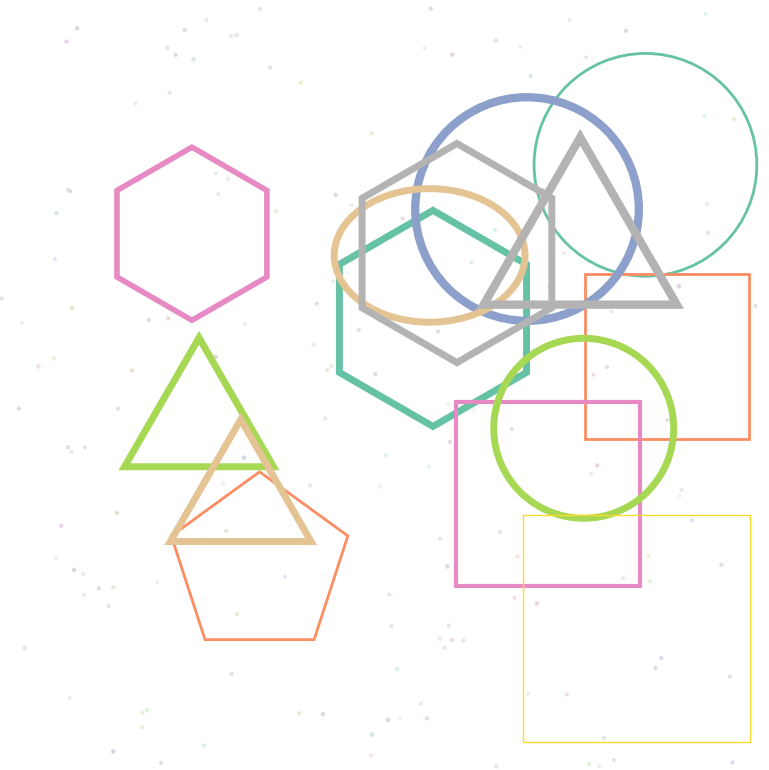[{"shape": "circle", "thickness": 1, "radius": 0.72, "center": [0.838, 0.786]}, {"shape": "hexagon", "thickness": 2.5, "radius": 0.7, "center": [0.562, 0.586]}, {"shape": "square", "thickness": 1, "radius": 0.53, "center": [0.866, 0.537]}, {"shape": "pentagon", "thickness": 1, "radius": 0.6, "center": [0.337, 0.267]}, {"shape": "circle", "thickness": 3, "radius": 0.73, "center": [0.684, 0.729]}, {"shape": "hexagon", "thickness": 2, "radius": 0.56, "center": [0.249, 0.696]}, {"shape": "square", "thickness": 1.5, "radius": 0.6, "center": [0.711, 0.358]}, {"shape": "triangle", "thickness": 2.5, "radius": 0.56, "center": [0.258, 0.45]}, {"shape": "circle", "thickness": 2.5, "radius": 0.58, "center": [0.758, 0.444]}, {"shape": "square", "thickness": 0.5, "radius": 0.74, "center": [0.827, 0.184]}, {"shape": "triangle", "thickness": 2.5, "radius": 0.53, "center": [0.313, 0.35]}, {"shape": "oval", "thickness": 2.5, "radius": 0.62, "center": [0.558, 0.668]}, {"shape": "hexagon", "thickness": 2.5, "radius": 0.71, "center": [0.593, 0.671]}, {"shape": "triangle", "thickness": 3, "radius": 0.72, "center": [0.754, 0.677]}]